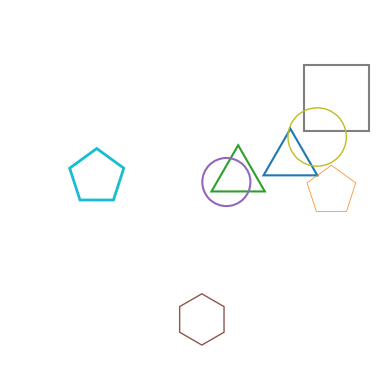[{"shape": "triangle", "thickness": 1.5, "radius": 0.4, "center": [0.754, 0.585]}, {"shape": "pentagon", "thickness": 0.5, "radius": 0.33, "center": [0.861, 0.504]}, {"shape": "triangle", "thickness": 1.5, "radius": 0.4, "center": [0.619, 0.543]}, {"shape": "circle", "thickness": 1.5, "radius": 0.31, "center": [0.588, 0.527]}, {"shape": "hexagon", "thickness": 1, "radius": 0.33, "center": [0.524, 0.17]}, {"shape": "square", "thickness": 1.5, "radius": 0.42, "center": [0.874, 0.745]}, {"shape": "circle", "thickness": 1, "radius": 0.38, "center": [0.824, 0.644]}, {"shape": "pentagon", "thickness": 2, "radius": 0.37, "center": [0.251, 0.54]}]